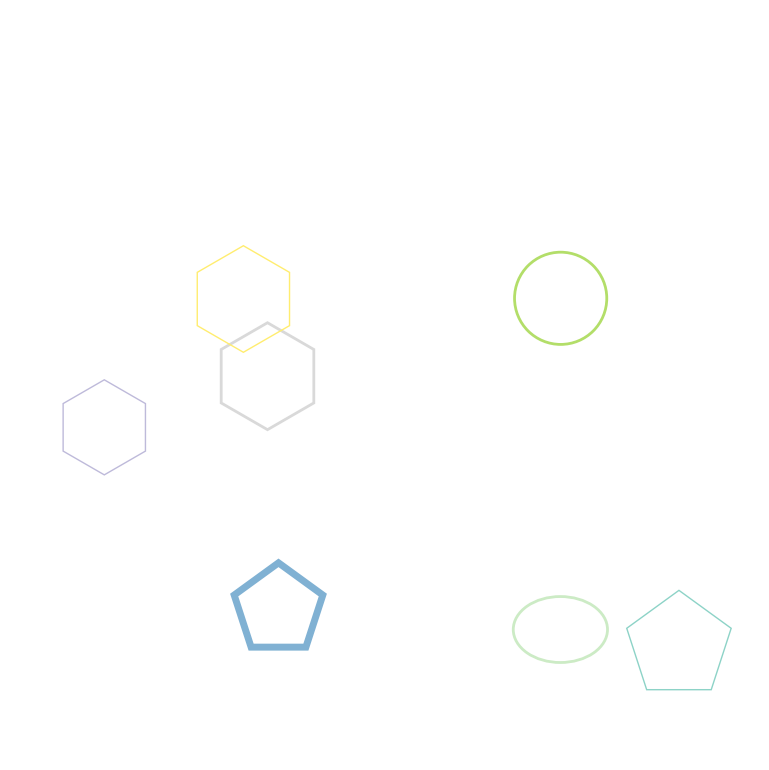[{"shape": "pentagon", "thickness": 0.5, "radius": 0.36, "center": [0.882, 0.162]}, {"shape": "hexagon", "thickness": 0.5, "radius": 0.31, "center": [0.135, 0.445]}, {"shape": "pentagon", "thickness": 2.5, "radius": 0.3, "center": [0.362, 0.209]}, {"shape": "circle", "thickness": 1, "radius": 0.3, "center": [0.728, 0.613]}, {"shape": "hexagon", "thickness": 1, "radius": 0.35, "center": [0.347, 0.511]}, {"shape": "oval", "thickness": 1, "radius": 0.31, "center": [0.728, 0.182]}, {"shape": "hexagon", "thickness": 0.5, "radius": 0.35, "center": [0.316, 0.612]}]